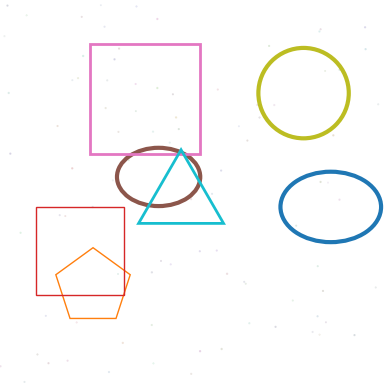[{"shape": "oval", "thickness": 3, "radius": 0.65, "center": [0.859, 0.463]}, {"shape": "pentagon", "thickness": 1, "radius": 0.51, "center": [0.242, 0.255]}, {"shape": "square", "thickness": 1, "radius": 0.57, "center": [0.208, 0.348]}, {"shape": "oval", "thickness": 3, "radius": 0.54, "center": [0.412, 0.54]}, {"shape": "square", "thickness": 2, "radius": 0.71, "center": [0.376, 0.743]}, {"shape": "circle", "thickness": 3, "radius": 0.59, "center": [0.789, 0.758]}, {"shape": "triangle", "thickness": 2, "radius": 0.64, "center": [0.47, 0.483]}]